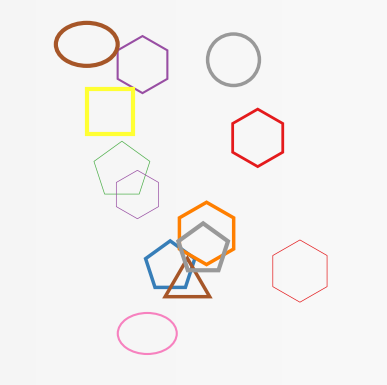[{"shape": "hexagon", "thickness": 2, "radius": 0.37, "center": [0.665, 0.642]}, {"shape": "hexagon", "thickness": 0.5, "radius": 0.4, "center": [0.774, 0.296]}, {"shape": "pentagon", "thickness": 2.5, "radius": 0.33, "center": [0.439, 0.308]}, {"shape": "pentagon", "thickness": 0.5, "radius": 0.38, "center": [0.315, 0.557]}, {"shape": "hexagon", "thickness": 0.5, "radius": 0.31, "center": [0.355, 0.495]}, {"shape": "hexagon", "thickness": 1.5, "radius": 0.37, "center": [0.368, 0.832]}, {"shape": "hexagon", "thickness": 2.5, "radius": 0.4, "center": [0.533, 0.394]}, {"shape": "square", "thickness": 3, "radius": 0.29, "center": [0.284, 0.71]}, {"shape": "triangle", "thickness": 2.5, "radius": 0.33, "center": [0.484, 0.263]}, {"shape": "oval", "thickness": 3, "radius": 0.4, "center": [0.224, 0.885]}, {"shape": "oval", "thickness": 1.5, "radius": 0.38, "center": [0.38, 0.134]}, {"shape": "circle", "thickness": 2.5, "radius": 0.33, "center": [0.603, 0.845]}, {"shape": "pentagon", "thickness": 3, "radius": 0.34, "center": [0.524, 0.353]}]